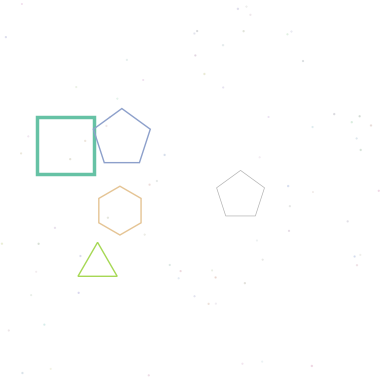[{"shape": "square", "thickness": 2.5, "radius": 0.37, "center": [0.17, 0.622]}, {"shape": "pentagon", "thickness": 1, "radius": 0.39, "center": [0.316, 0.64]}, {"shape": "triangle", "thickness": 1, "radius": 0.29, "center": [0.253, 0.312]}, {"shape": "hexagon", "thickness": 1, "radius": 0.32, "center": [0.312, 0.453]}, {"shape": "pentagon", "thickness": 0.5, "radius": 0.33, "center": [0.625, 0.492]}]